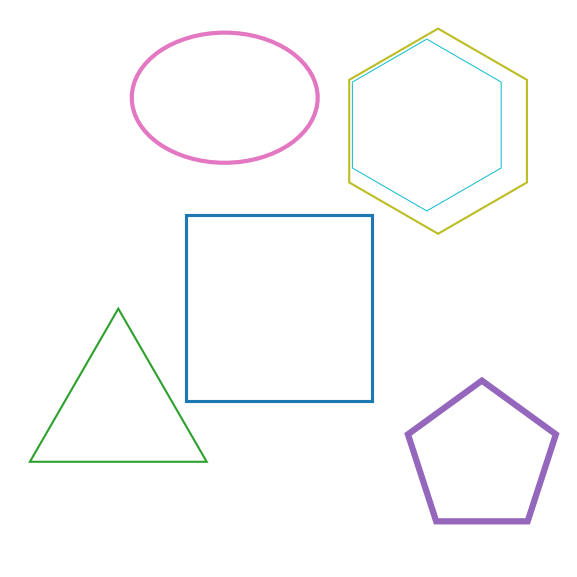[{"shape": "square", "thickness": 1.5, "radius": 0.81, "center": [0.484, 0.465]}, {"shape": "triangle", "thickness": 1, "radius": 0.88, "center": [0.205, 0.288]}, {"shape": "pentagon", "thickness": 3, "radius": 0.67, "center": [0.834, 0.205]}, {"shape": "oval", "thickness": 2, "radius": 0.8, "center": [0.389, 0.83]}, {"shape": "hexagon", "thickness": 1, "radius": 0.89, "center": [0.759, 0.772]}, {"shape": "hexagon", "thickness": 0.5, "radius": 0.74, "center": [0.739, 0.783]}]